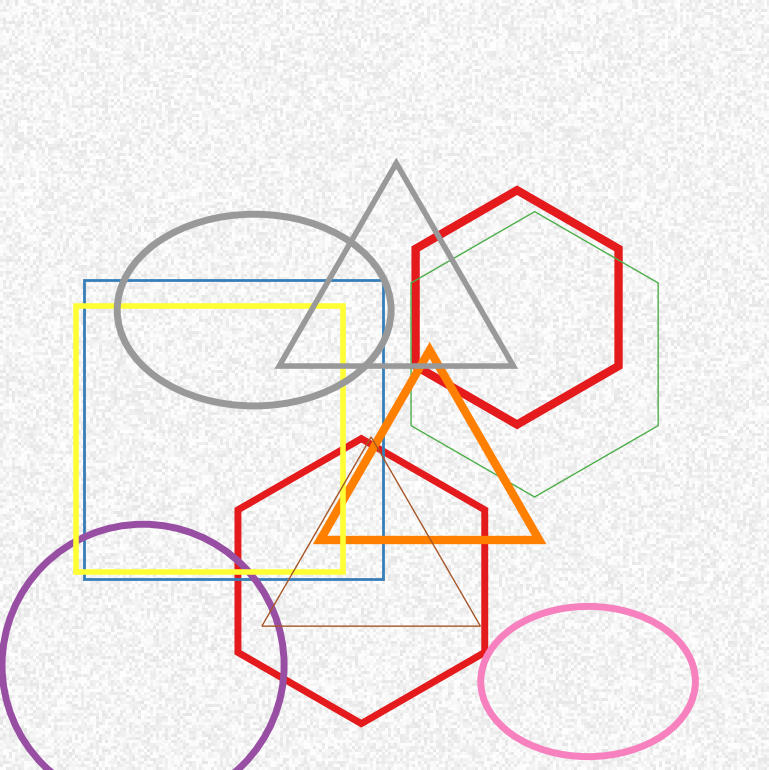[{"shape": "hexagon", "thickness": 3, "radius": 0.76, "center": [0.672, 0.601]}, {"shape": "hexagon", "thickness": 2.5, "radius": 0.93, "center": [0.469, 0.245]}, {"shape": "square", "thickness": 1, "radius": 0.97, "center": [0.303, 0.442]}, {"shape": "hexagon", "thickness": 0.5, "radius": 0.93, "center": [0.694, 0.54]}, {"shape": "circle", "thickness": 2.5, "radius": 0.92, "center": [0.186, 0.136]}, {"shape": "triangle", "thickness": 3, "radius": 0.82, "center": [0.558, 0.381]}, {"shape": "square", "thickness": 2, "radius": 0.87, "center": [0.272, 0.43]}, {"shape": "triangle", "thickness": 0.5, "radius": 0.82, "center": [0.482, 0.269]}, {"shape": "oval", "thickness": 2.5, "radius": 0.7, "center": [0.764, 0.115]}, {"shape": "triangle", "thickness": 2, "radius": 0.88, "center": [0.515, 0.612]}, {"shape": "oval", "thickness": 2.5, "radius": 0.89, "center": [0.33, 0.597]}]